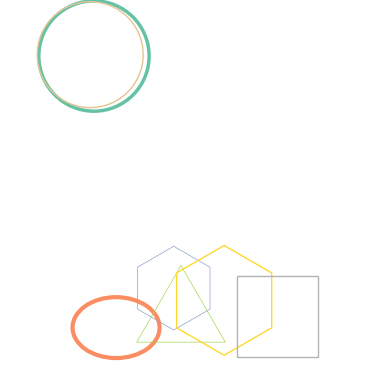[{"shape": "circle", "thickness": 2.5, "radius": 0.72, "center": [0.244, 0.854]}, {"shape": "oval", "thickness": 3, "radius": 0.56, "center": [0.301, 0.149]}, {"shape": "hexagon", "thickness": 0.5, "radius": 0.54, "center": [0.451, 0.252]}, {"shape": "triangle", "thickness": 0.5, "radius": 0.66, "center": [0.47, 0.178]}, {"shape": "hexagon", "thickness": 1, "radius": 0.71, "center": [0.582, 0.22]}, {"shape": "circle", "thickness": 1, "radius": 0.69, "center": [0.234, 0.858]}, {"shape": "square", "thickness": 1, "radius": 0.53, "center": [0.721, 0.177]}]